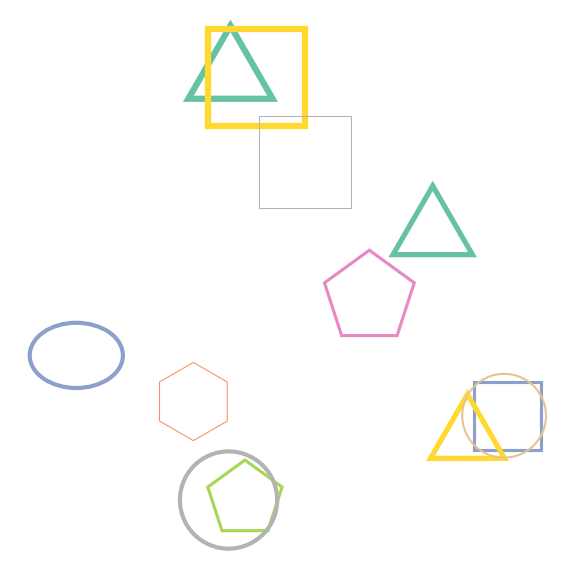[{"shape": "triangle", "thickness": 2.5, "radius": 0.4, "center": [0.749, 0.598]}, {"shape": "triangle", "thickness": 3, "radius": 0.42, "center": [0.399, 0.87]}, {"shape": "hexagon", "thickness": 0.5, "radius": 0.34, "center": [0.335, 0.304]}, {"shape": "square", "thickness": 1.5, "radius": 0.29, "center": [0.879, 0.278]}, {"shape": "oval", "thickness": 2, "radius": 0.4, "center": [0.132, 0.384]}, {"shape": "pentagon", "thickness": 1.5, "radius": 0.41, "center": [0.64, 0.484]}, {"shape": "pentagon", "thickness": 1.5, "radius": 0.34, "center": [0.424, 0.135]}, {"shape": "square", "thickness": 3, "radius": 0.42, "center": [0.444, 0.865]}, {"shape": "triangle", "thickness": 2.5, "radius": 0.37, "center": [0.81, 0.242]}, {"shape": "circle", "thickness": 1, "radius": 0.36, "center": [0.873, 0.279]}, {"shape": "square", "thickness": 0.5, "radius": 0.4, "center": [0.528, 0.718]}, {"shape": "circle", "thickness": 2, "radius": 0.42, "center": [0.396, 0.133]}]